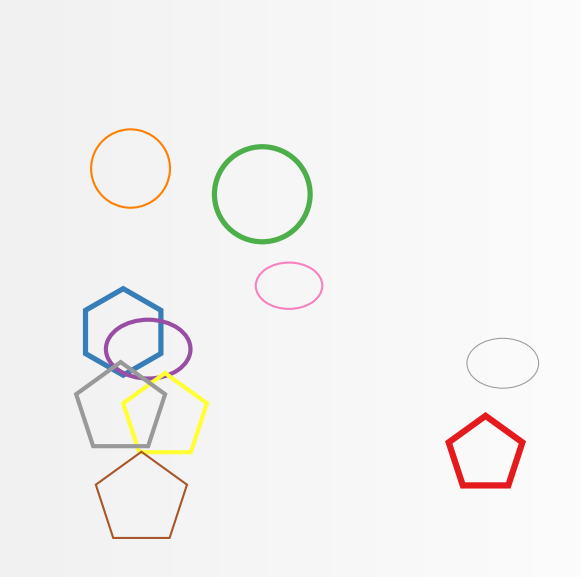[{"shape": "pentagon", "thickness": 3, "radius": 0.33, "center": [0.835, 0.212]}, {"shape": "hexagon", "thickness": 2.5, "radius": 0.37, "center": [0.212, 0.424]}, {"shape": "circle", "thickness": 2.5, "radius": 0.41, "center": [0.451, 0.663]}, {"shape": "oval", "thickness": 2, "radius": 0.36, "center": [0.255, 0.395]}, {"shape": "circle", "thickness": 1, "radius": 0.34, "center": [0.225, 0.707]}, {"shape": "pentagon", "thickness": 2, "radius": 0.38, "center": [0.284, 0.277]}, {"shape": "pentagon", "thickness": 1, "radius": 0.41, "center": [0.243, 0.134]}, {"shape": "oval", "thickness": 1, "radius": 0.29, "center": [0.497, 0.504]}, {"shape": "oval", "thickness": 0.5, "radius": 0.31, "center": [0.865, 0.37]}, {"shape": "pentagon", "thickness": 2, "radius": 0.4, "center": [0.208, 0.292]}]